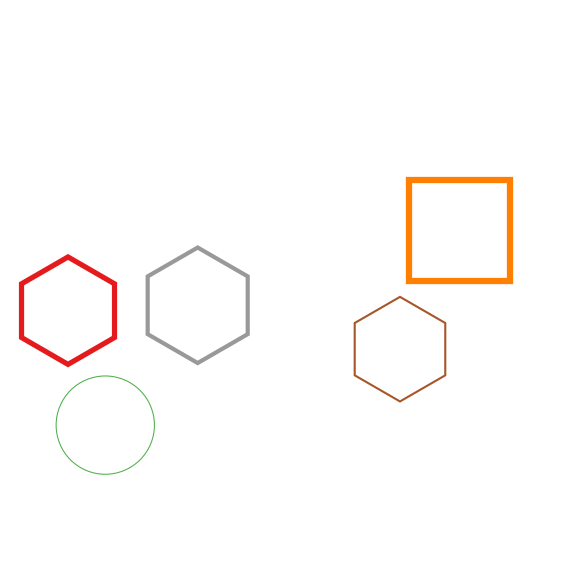[{"shape": "hexagon", "thickness": 2.5, "radius": 0.47, "center": [0.118, 0.461]}, {"shape": "circle", "thickness": 0.5, "radius": 0.43, "center": [0.182, 0.263]}, {"shape": "square", "thickness": 3, "radius": 0.44, "center": [0.795, 0.6]}, {"shape": "hexagon", "thickness": 1, "radius": 0.45, "center": [0.693, 0.395]}, {"shape": "hexagon", "thickness": 2, "radius": 0.5, "center": [0.342, 0.471]}]